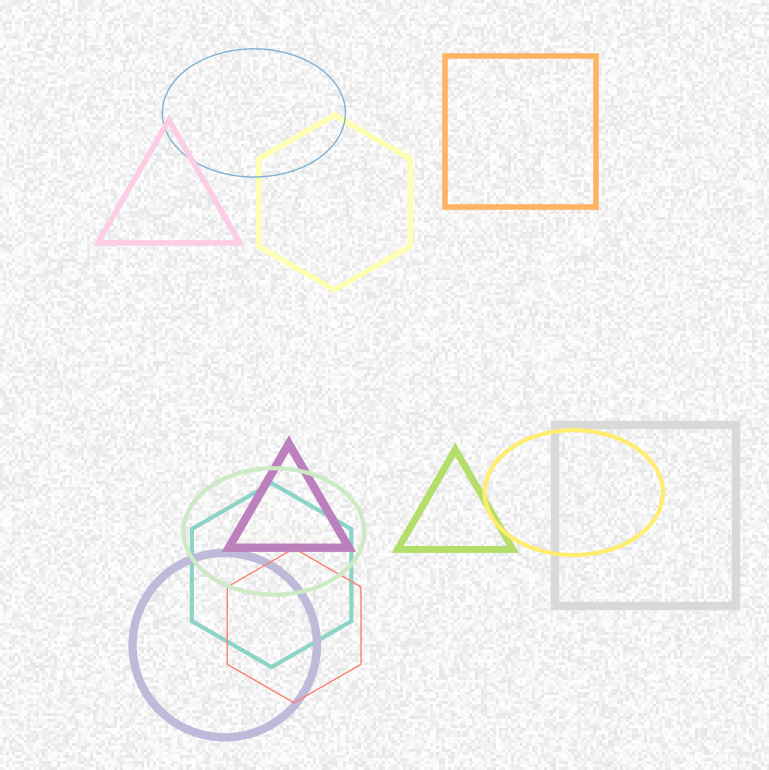[{"shape": "hexagon", "thickness": 1.5, "radius": 0.6, "center": [0.353, 0.253]}, {"shape": "hexagon", "thickness": 2, "radius": 0.57, "center": [0.434, 0.737]}, {"shape": "circle", "thickness": 3, "radius": 0.6, "center": [0.292, 0.162]}, {"shape": "hexagon", "thickness": 0.5, "radius": 0.5, "center": [0.382, 0.187]}, {"shape": "oval", "thickness": 0.5, "radius": 0.59, "center": [0.33, 0.853]}, {"shape": "square", "thickness": 2, "radius": 0.49, "center": [0.676, 0.829]}, {"shape": "triangle", "thickness": 2.5, "radius": 0.43, "center": [0.591, 0.33]}, {"shape": "triangle", "thickness": 2, "radius": 0.53, "center": [0.219, 0.738]}, {"shape": "square", "thickness": 3, "radius": 0.59, "center": [0.839, 0.331]}, {"shape": "triangle", "thickness": 3, "radius": 0.45, "center": [0.375, 0.334]}, {"shape": "oval", "thickness": 1.5, "radius": 0.59, "center": [0.356, 0.31]}, {"shape": "oval", "thickness": 1.5, "radius": 0.58, "center": [0.745, 0.36]}]